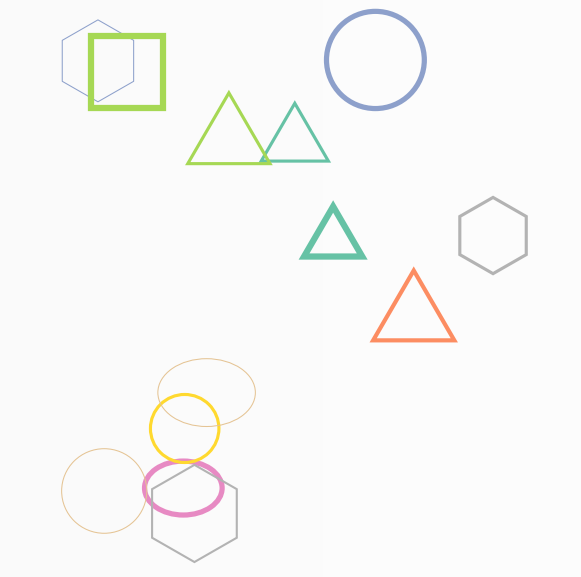[{"shape": "triangle", "thickness": 1.5, "radius": 0.33, "center": [0.507, 0.754]}, {"shape": "triangle", "thickness": 3, "radius": 0.29, "center": [0.573, 0.584]}, {"shape": "triangle", "thickness": 2, "radius": 0.4, "center": [0.712, 0.45]}, {"shape": "circle", "thickness": 2.5, "radius": 0.42, "center": [0.646, 0.895]}, {"shape": "hexagon", "thickness": 0.5, "radius": 0.35, "center": [0.169, 0.894]}, {"shape": "oval", "thickness": 2.5, "radius": 0.33, "center": [0.315, 0.154]}, {"shape": "triangle", "thickness": 1.5, "radius": 0.41, "center": [0.394, 0.757]}, {"shape": "square", "thickness": 3, "radius": 0.31, "center": [0.219, 0.874]}, {"shape": "circle", "thickness": 1.5, "radius": 0.29, "center": [0.318, 0.257]}, {"shape": "oval", "thickness": 0.5, "radius": 0.42, "center": [0.355, 0.319]}, {"shape": "circle", "thickness": 0.5, "radius": 0.37, "center": [0.179, 0.149]}, {"shape": "hexagon", "thickness": 1.5, "radius": 0.33, "center": [0.848, 0.591]}, {"shape": "hexagon", "thickness": 1, "radius": 0.42, "center": [0.335, 0.11]}]